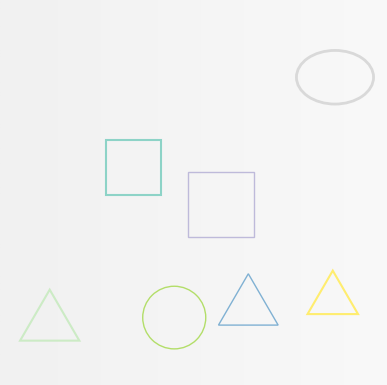[{"shape": "square", "thickness": 1.5, "radius": 0.36, "center": [0.344, 0.565]}, {"shape": "square", "thickness": 1, "radius": 0.42, "center": [0.57, 0.468]}, {"shape": "triangle", "thickness": 1, "radius": 0.44, "center": [0.641, 0.2]}, {"shape": "circle", "thickness": 1, "radius": 0.41, "center": [0.45, 0.175]}, {"shape": "oval", "thickness": 2, "radius": 0.5, "center": [0.865, 0.799]}, {"shape": "triangle", "thickness": 1.5, "radius": 0.44, "center": [0.128, 0.159]}, {"shape": "triangle", "thickness": 1.5, "radius": 0.38, "center": [0.859, 0.222]}]